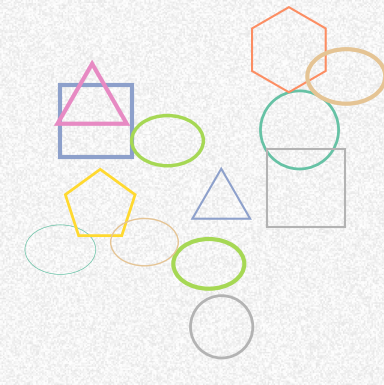[{"shape": "circle", "thickness": 2, "radius": 0.51, "center": [0.778, 0.663]}, {"shape": "oval", "thickness": 0.5, "radius": 0.46, "center": [0.157, 0.352]}, {"shape": "hexagon", "thickness": 1.5, "radius": 0.55, "center": [0.75, 0.871]}, {"shape": "triangle", "thickness": 1.5, "radius": 0.43, "center": [0.575, 0.475]}, {"shape": "square", "thickness": 3, "radius": 0.47, "center": [0.25, 0.684]}, {"shape": "triangle", "thickness": 3, "radius": 0.52, "center": [0.239, 0.731]}, {"shape": "oval", "thickness": 3, "radius": 0.46, "center": [0.542, 0.315]}, {"shape": "oval", "thickness": 2.5, "radius": 0.47, "center": [0.435, 0.635]}, {"shape": "pentagon", "thickness": 2, "radius": 0.48, "center": [0.26, 0.465]}, {"shape": "oval", "thickness": 1, "radius": 0.44, "center": [0.375, 0.371]}, {"shape": "oval", "thickness": 3, "radius": 0.51, "center": [0.899, 0.801]}, {"shape": "square", "thickness": 1.5, "radius": 0.5, "center": [0.795, 0.512]}, {"shape": "circle", "thickness": 2, "radius": 0.4, "center": [0.576, 0.151]}]